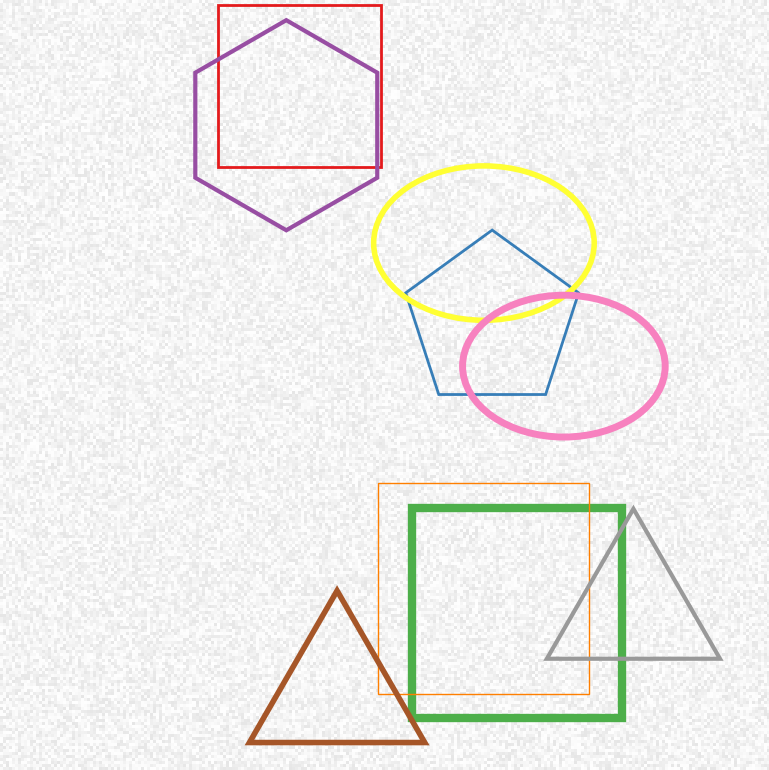[{"shape": "square", "thickness": 1, "radius": 0.53, "center": [0.389, 0.888]}, {"shape": "pentagon", "thickness": 1, "radius": 0.59, "center": [0.639, 0.583]}, {"shape": "square", "thickness": 3, "radius": 0.68, "center": [0.671, 0.204]}, {"shape": "hexagon", "thickness": 1.5, "radius": 0.68, "center": [0.372, 0.837]}, {"shape": "square", "thickness": 0.5, "radius": 0.68, "center": [0.628, 0.236]}, {"shape": "oval", "thickness": 2, "radius": 0.72, "center": [0.628, 0.684]}, {"shape": "triangle", "thickness": 2, "radius": 0.66, "center": [0.438, 0.101]}, {"shape": "oval", "thickness": 2.5, "radius": 0.66, "center": [0.732, 0.525]}, {"shape": "triangle", "thickness": 1.5, "radius": 0.65, "center": [0.823, 0.209]}]